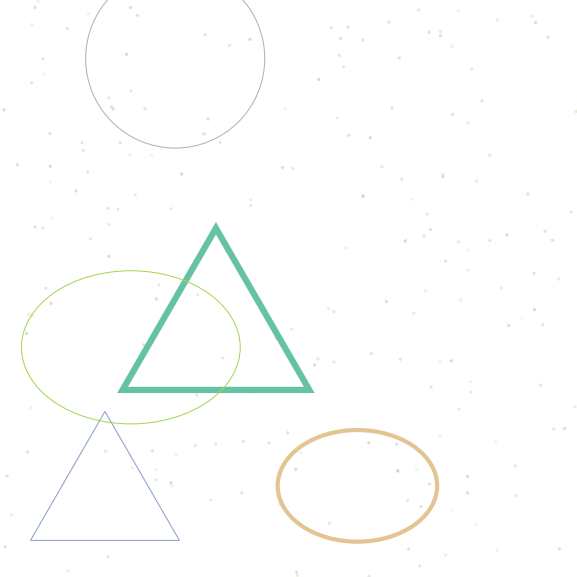[{"shape": "triangle", "thickness": 3, "radius": 0.93, "center": [0.374, 0.417]}, {"shape": "triangle", "thickness": 0.5, "radius": 0.74, "center": [0.182, 0.138]}, {"shape": "oval", "thickness": 0.5, "radius": 0.95, "center": [0.227, 0.398]}, {"shape": "oval", "thickness": 2, "radius": 0.69, "center": [0.619, 0.158]}, {"shape": "circle", "thickness": 0.5, "radius": 0.78, "center": [0.303, 0.898]}]